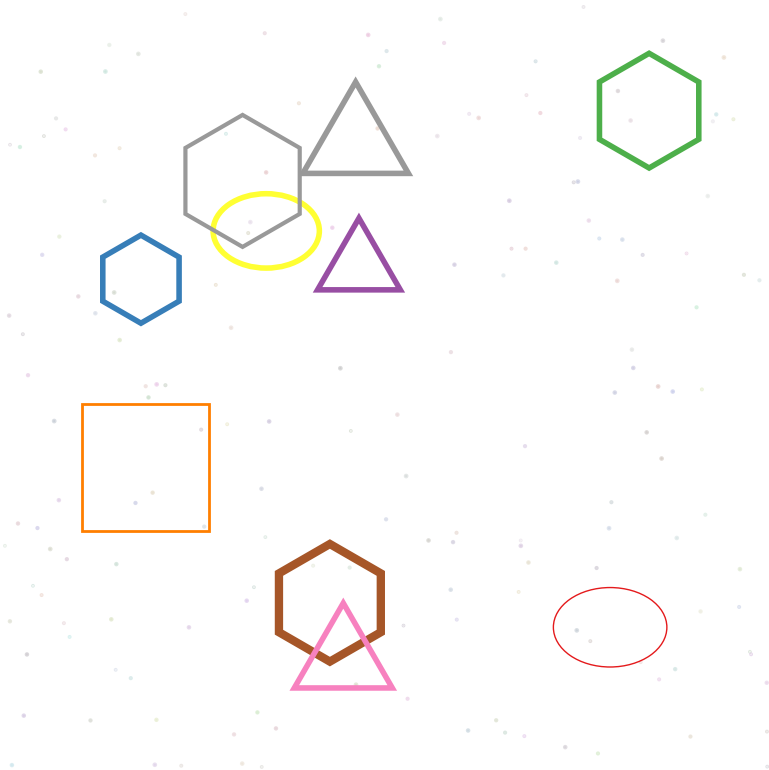[{"shape": "oval", "thickness": 0.5, "radius": 0.37, "center": [0.792, 0.185]}, {"shape": "hexagon", "thickness": 2, "radius": 0.29, "center": [0.183, 0.637]}, {"shape": "hexagon", "thickness": 2, "radius": 0.37, "center": [0.843, 0.856]}, {"shape": "triangle", "thickness": 2, "radius": 0.31, "center": [0.466, 0.655]}, {"shape": "square", "thickness": 1, "radius": 0.41, "center": [0.189, 0.393]}, {"shape": "oval", "thickness": 2, "radius": 0.34, "center": [0.346, 0.7]}, {"shape": "hexagon", "thickness": 3, "radius": 0.38, "center": [0.428, 0.217]}, {"shape": "triangle", "thickness": 2, "radius": 0.37, "center": [0.446, 0.143]}, {"shape": "hexagon", "thickness": 1.5, "radius": 0.43, "center": [0.315, 0.765]}, {"shape": "triangle", "thickness": 2, "radius": 0.4, "center": [0.462, 0.814]}]